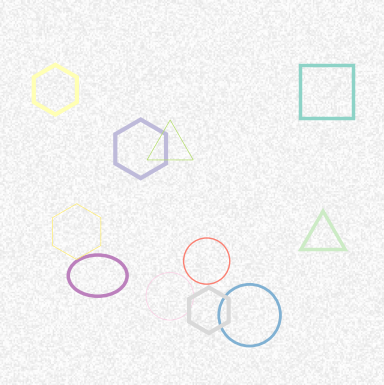[{"shape": "square", "thickness": 2.5, "radius": 0.34, "center": [0.848, 0.762]}, {"shape": "hexagon", "thickness": 3, "radius": 0.32, "center": [0.144, 0.767]}, {"shape": "hexagon", "thickness": 3, "radius": 0.38, "center": [0.365, 0.613]}, {"shape": "circle", "thickness": 1, "radius": 0.3, "center": [0.537, 0.322]}, {"shape": "circle", "thickness": 2, "radius": 0.4, "center": [0.648, 0.181]}, {"shape": "triangle", "thickness": 0.5, "radius": 0.35, "center": [0.442, 0.619]}, {"shape": "circle", "thickness": 0.5, "radius": 0.31, "center": [0.441, 0.23]}, {"shape": "hexagon", "thickness": 3, "radius": 0.3, "center": [0.543, 0.194]}, {"shape": "oval", "thickness": 2.5, "radius": 0.38, "center": [0.254, 0.284]}, {"shape": "triangle", "thickness": 2.5, "radius": 0.33, "center": [0.839, 0.385]}, {"shape": "hexagon", "thickness": 0.5, "radius": 0.36, "center": [0.199, 0.398]}]